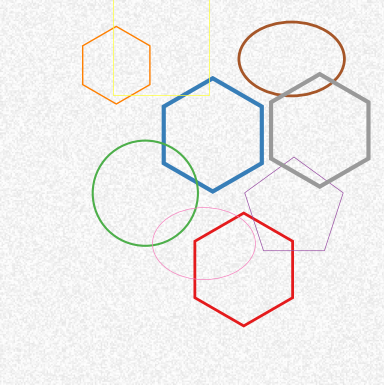[{"shape": "hexagon", "thickness": 2, "radius": 0.73, "center": [0.633, 0.3]}, {"shape": "hexagon", "thickness": 3, "radius": 0.74, "center": [0.553, 0.65]}, {"shape": "circle", "thickness": 1.5, "radius": 0.68, "center": [0.377, 0.498]}, {"shape": "pentagon", "thickness": 0.5, "radius": 0.67, "center": [0.764, 0.458]}, {"shape": "hexagon", "thickness": 1, "radius": 0.5, "center": [0.302, 0.831]}, {"shape": "square", "thickness": 0.5, "radius": 0.63, "center": [0.418, 0.878]}, {"shape": "oval", "thickness": 2, "radius": 0.69, "center": [0.758, 0.847]}, {"shape": "oval", "thickness": 0.5, "radius": 0.67, "center": [0.53, 0.367]}, {"shape": "hexagon", "thickness": 3, "radius": 0.73, "center": [0.831, 0.661]}]